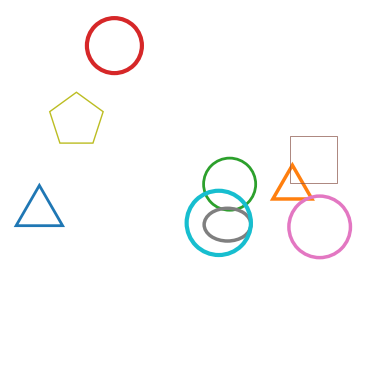[{"shape": "triangle", "thickness": 2, "radius": 0.35, "center": [0.102, 0.449]}, {"shape": "triangle", "thickness": 2.5, "radius": 0.29, "center": [0.759, 0.512]}, {"shape": "circle", "thickness": 2, "radius": 0.34, "center": [0.596, 0.522]}, {"shape": "circle", "thickness": 3, "radius": 0.36, "center": [0.297, 0.882]}, {"shape": "square", "thickness": 0.5, "radius": 0.31, "center": [0.815, 0.586]}, {"shape": "circle", "thickness": 2.5, "radius": 0.4, "center": [0.83, 0.411]}, {"shape": "oval", "thickness": 2.5, "radius": 0.3, "center": [0.591, 0.416]}, {"shape": "pentagon", "thickness": 1, "radius": 0.36, "center": [0.199, 0.687]}, {"shape": "circle", "thickness": 3, "radius": 0.42, "center": [0.568, 0.421]}]